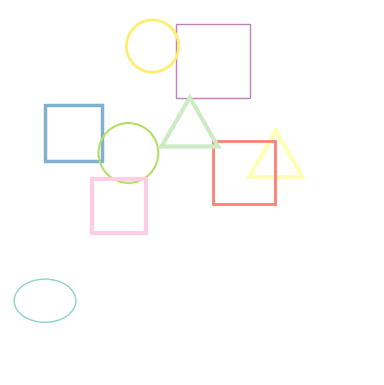[{"shape": "oval", "thickness": 1, "radius": 0.4, "center": [0.117, 0.219]}, {"shape": "triangle", "thickness": 3, "radius": 0.4, "center": [0.716, 0.58]}, {"shape": "square", "thickness": 2, "radius": 0.41, "center": [0.633, 0.552]}, {"shape": "square", "thickness": 2.5, "radius": 0.37, "center": [0.191, 0.655]}, {"shape": "circle", "thickness": 1.5, "radius": 0.39, "center": [0.334, 0.603]}, {"shape": "square", "thickness": 3, "radius": 0.35, "center": [0.308, 0.465]}, {"shape": "square", "thickness": 1, "radius": 0.48, "center": [0.554, 0.843]}, {"shape": "triangle", "thickness": 3, "radius": 0.42, "center": [0.493, 0.662]}, {"shape": "circle", "thickness": 2, "radius": 0.34, "center": [0.396, 0.88]}]